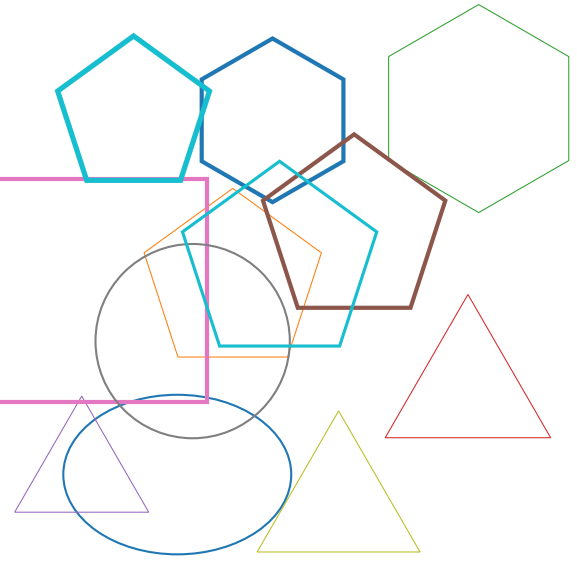[{"shape": "hexagon", "thickness": 2, "radius": 0.71, "center": [0.472, 0.791]}, {"shape": "oval", "thickness": 1, "radius": 0.99, "center": [0.307, 0.177]}, {"shape": "pentagon", "thickness": 0.5, "radius": 0.81, "center": [0.403, 0.512]}, {"shape": "hexagon", "thickness": 0.5, "radius": 0.9, "center": [0.829, 0.811]}, {"shape": "triangle", "thickness": 0.5, "radius": 0.83, "center": [0.81, 0.324]}, {"shape": "triangle", "thickness": 0.5, "radius": 0.67, "center": [0.142, 0.179]}, {"shape": "pentagon", "thickness": 2, "radius": 0.83, "center": [0.613, 0.6]}, {"shape": "square", "thickness": 2, "radius": 0.97, "center": [0.166, 0.496]}, {"shape": "circle", "thickness": 1, "radius": 0.84, "center": [0.334, 0.408]}, {"shape": "triangle", "thickness": 0.5, "radius": 0.81, "center": [0.586, 0.125]}, {"shape": "pentagon", "thickness": 1.5, "radius": 0.88, "center": [0.484, 0.543]}, {"shape": "pentagon", "thickness": 2.5, "radius": 0.69, "center": [0.231, 0.799]}]